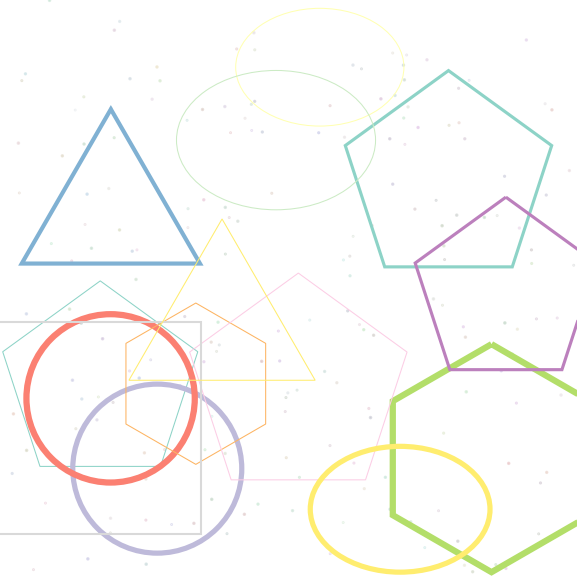[{"shape": "pentagon", "thickness": 1.5, "radius": 0.94, "center": [0.777, 0.689]}, {"shape": "pentagon", "thickness": 0.5, "radius": 0.89, "center": [0.174, 0.335]}, {"shape": "oval", "thickness": 0.5, "radius": 0.73, "center": [0.554, 0.883]}, {"shape": "circle", "thickness": 2.5, "radius": 0.73, "center": [0.272, 0.188]}, {"shape": "circle", "thickness": 3, "radius": 0.73, "center": [0.192, 0.309]}, {"shape": "triangle", "thickness": 2, "radius": 0.89, "center": [0.192, 0.632]}, {"shape": "hexagon", "thickness": 0.5, "radius": 0.7, "center": [0.339, 0.335]}, {"shape": "hexagon", "thickness": 3, "radius": 0.99, "center": [0.851, 0.206]}, {"shape": "pentagon", "thickness": 0.5, "radius": 0.99, "center": [0.517, 0.328]}, {"shape": "square", "thickness": 1, "radius": 0.92, "center": [0.165, 0.259]}, {"shape": "pentagon", "thickness": 1.5, "radius": 0.83, "center": [0.876, 0.493]}, {"shape": "oval", "thickness": 0.5, "radius": 0.86, "center": [0.478, 0.756]}, {"shape": "triangle", "thickness": 0.5, "radius": 0.93, "center": [0.385, 0.434]}, {"shape": "oval", "thickness": 2.5, "radius": 0.78, "center": [0.693, 0.117]}]